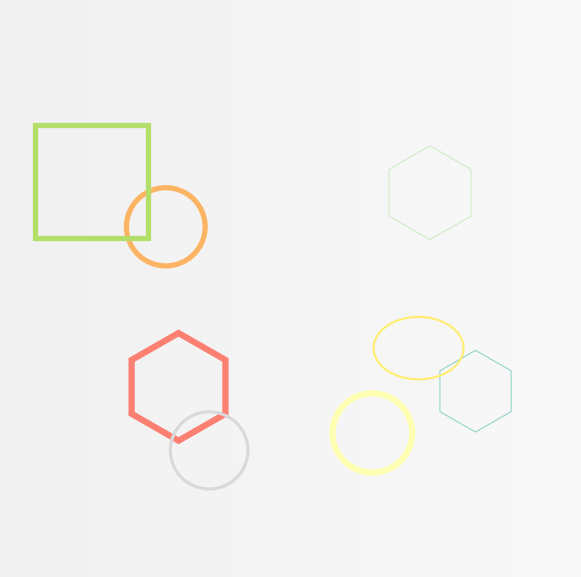[{"shape": "hexagon", "thickness": 0.5, "radius": 0.35, "center": [0.818, 0.322]}, {"shape": "circle", "thickness": 3, "radius": 0.34, "center": [0.641, 0.249]}, {"shape": "hexagon", "thickness": 3, "radius": 0.47, "center": [0.307, 0.329]}, {"shape": "circle", "thickness": 2.5, "radius": 0.34, "center": [0.285, 0.606]}, {"shape": "square", "thickness": 2.5, "radius": 0.49, "center": [0.158, 0.684]}, {"shape": "circle", "thickness": 1.5, "radius": 0.33, "center": [0.36, 0.219]}, {"shape": "hexagon", "thickness": 0.5, "radius": 0.41, "center": [0.74, 0.665]}, {"shape": "oval", "thickness": 1, "radius": 0.39, "center": [0.72, 0.396]}]